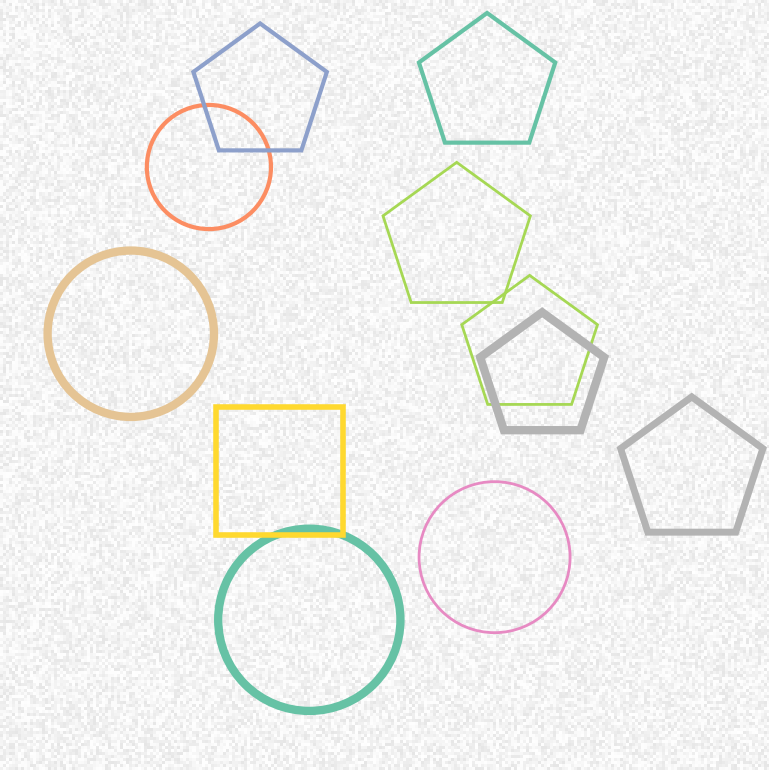[{"shape": "circle", "thickness": 3, "radius": 0.59, "center": [0.402, 0.195]}, {"shape": "pentagon", "thickness": 1.5, "radius": 0.47, "center": [0.633, 0.89]}, {"shape": "circle", "thickness": 1.5, "radius": 0.4, "center": [0.271, 0.783]}, {"shape": "pentagon", "thickness": 1.5, "radius": 0.46, "center": [0.338, 0.878]}, {"shape": "circle", "thickness": 1, "radius": 0.49, "center": [0.642, 0.276]}, {"shape": "pentagon", "thickness": 1, "radius": 0.46, "center": [0.688, 0.55]}, {"shape": "pentagon", "thickness": 1, "radius": 0.5, "center": [0.593, 0.689]}, {"shape": "square", "thickness": 2, "radius": 0.41, "center": [0.363, 0.388]}, {"shape": "circle", "thickness": 3, "radius": 0.54, "center": [0.17, 0.567]}, {"shape": "pentagon", "thickness": 3, "radius": 0.42, "center": [0.704, 0.51]}, {"shape": "pentagon", "thickness": 2.5, "radius": 0.49, "center": [0.898, 0.387]}]